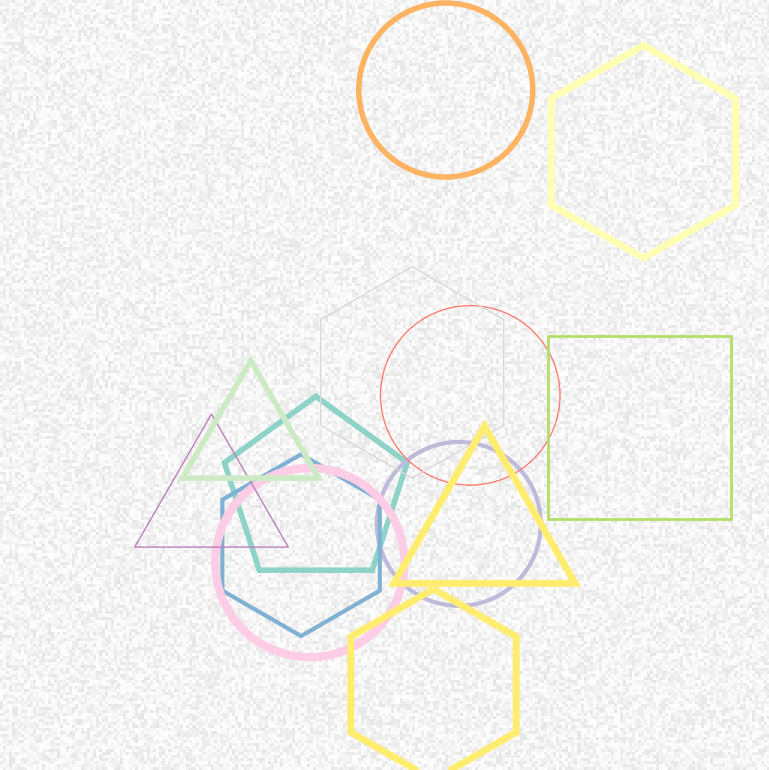[{"shape": "pentagon", "thickness": 2, "radius": 0.62, "center": [0.41, 0.36]}, {"shape": "hexagon", "thickness": 2.5, "radius": 0.69, "center": [0.836, 0.803]}, {"shape": "circle", "thickness": 1.5, "radius": 0.53, "center": [0.596, 0.32]}, {"shape": "circle", "thickness": 0.5, "radius": 0.58, "center": [0.611, 0.487]}, {"shape": "hexagon", "thickness": 1.5, "radius": 0.59, "center": [0.391, 0.292]}, {"shape": "circle", "thickness": 2, "radius": 0.56, "center": [0.579, 0.883]}, {"shape": "square", "thickness": 1, "radius": 0.59, "center": [0.831, 0.445]}, {"shape": "circle", "thickness": 3, "radius": 0.61, "center": [0.402, 0.269]}, {"shape": "hexagon", "thickness": 0.5, "radius": 0.69, "center": [0.535, 0.516]}, {"shape": "triangle", "thickness": 0.5, "radius": 0.58, "center": [0.275, 0.347]}, {"shape": "triangle", "thickness": 2, "radius": 0.51, "center": [0.326, 0.43]}, {"shape": "triangle", "thickness": 2.5, "radius": 0.68, "center": [0.629, 0.31]}, {"shape": "hexagon", "thickness": 2.5, "radius": 0.62, "center": [0.563, 0.111]}]